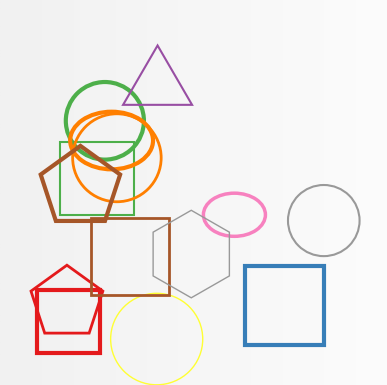[{"shape": "pentagon", "thickness": 2, "radius": 0.49, "center": [0.173, 0.214]}, {"shape": "square", "thickness": 3, "radius": 0.4, "center": [0.177, 0.165]}, {"shape": "square", "thickness": 3, "radius": 0.51, "center": [0.734, 0.207]}, {"shape": "circle", "thickness": 3, "radius": 0.5, "center": [0.271, 0.686]}, {"shape": "square", "thickness": 1.5, "radius": 0.48, "center": [0.25, 0.536]}, {"shape": "triangle", "thickness": 1.5, "radius": 0.51, "center": [0.407, 0.779]}, {"shape": "circle", "thickness": 2, "radius": 0.57, "center": [0.302, 0.59]}, {"shape": "oval", "thickness": 3, "radius": 0.53, "center": [0.288, 0.635]}, {"shape": "circle", "thickness": 1, "radius": 0.59, "center": [0.404, 0.119]}, {"shape": "pentagon", "thickness": 3, "radius": 0.54, "center": [0.208, 0.513]}, {"shape": "square", "thickness": 2, "radius": 0.5, "center": [0.335, 0.333]}, {"shape": "oval", "thickness": 2.5, "radius": 0.4, "center": [0.605, 0.442]}, {"shape": "hexagon", "thickness": 1, "radius": 0.57, "center": [0.494, 0.34]}, {"shape": "circle", "thickness": 1.5, "radius": 0.46, "center": [0.836, 0.427]}]